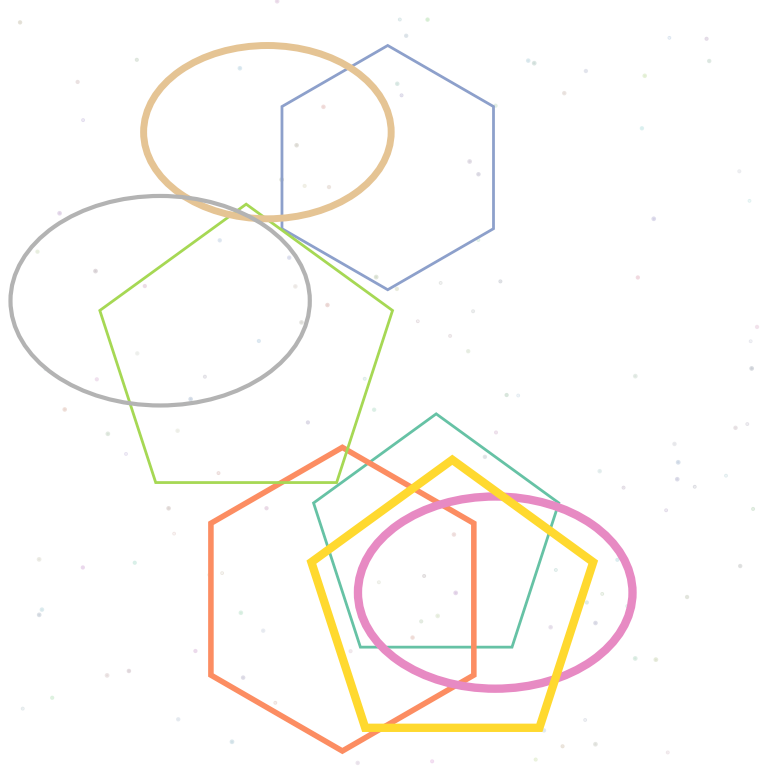[{"shape": "pentagon", "thickness": 1, "radius": 0.84, "center": [0.566, 0.295]}, {"shape": "hexagon", "thickness": 2, "radius": 0.99, "center": [0.445, 0.222]}, {"shape": "hexagon", "thickness": 1, "radius": 0.79, "center": [0.504, 0.782]}, {"shape": "oval", "thickness": 3, "radius": 0.89, "center": [0.643, 0.23]}, {"shape": "pentagon", "thickness": 1, "radius": 1.0, "center": [0.32, 0.535]}, {"shape": "pentagon", "thickness": 3, "radius": 0.96, "center": [0.587, 0.21]}, {"shape": "oval", "thickness": 2.5, "radius": 0.8, "center": [0.347, 0.828]}, {"shape": "oval", "thickness": 1.5, "radius": 0.97, "center": [0.208, 0.609]}]